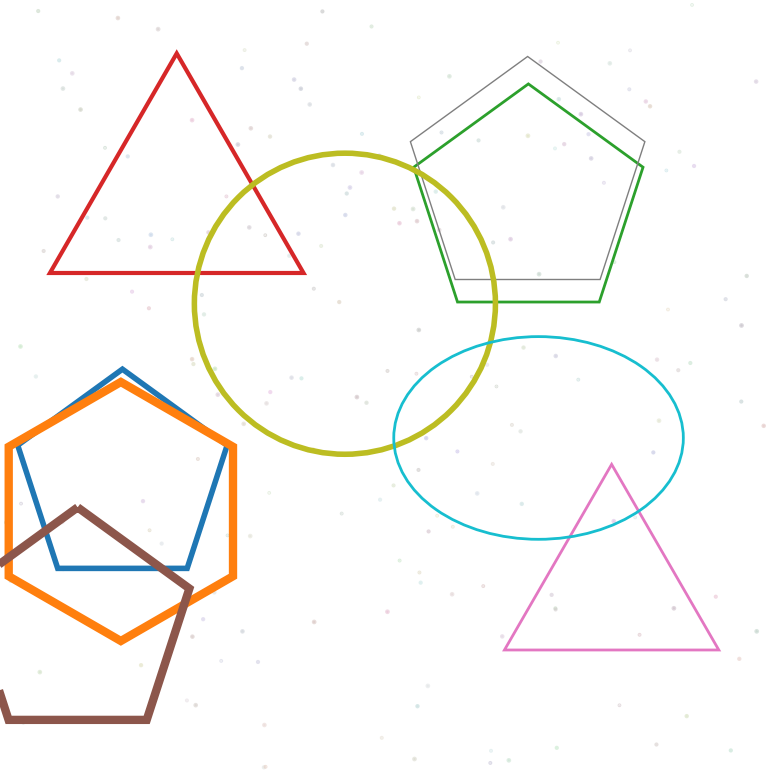[{"shape": "pentagon", "thickness": 2, "radius": 0.72, "center": [0.159, 0.378]}, {"shape": "hexagon", "thickness": 3, "radius": 0.84, "center": [0.157, 0.336]}, {"shape": "pentagon", "thickness": 1, "radius": 0.78, "center": [0.686, 0.734]}, {"shape": "triangle", "thickness": 1.5, "radius": 0.95, "center": [0.23, 0.741]}, {"shape": "pentagon", "thickness": 3, "radius": 0.76, "center": [0.101, 0.189]}, {"shape": "triangle", "thickness": 1, "radius": 0.8, "center": [0.794, 0.236]}, {"shape": "pentagon", "thickness": 0.5, "radius": 0.8, "center": [0.685, 0.767]}, {"shape": "circle", "thickness": 2, "radius": 0.98, "center": [0.448, 0.606]}, {"shape": "oval", "thickness": 1, "radius": 0.94, "center": [0.699, 0.431]}]